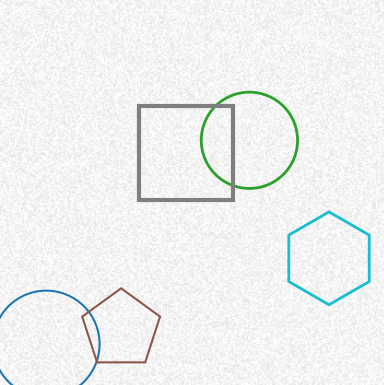[{"shape": "circle", "thickness": 1.5, "radius": 0.69, "center": [0.12, 0.106]}, {"shape": "circle", "thickness": 2, "radius": 0.63, "center": [0.648, 0.636]}, {"shape": "pentagon", "thickness": 1.5, "radius": 0.53, "center": [0.315, 0.145]}, {"shape": "square", "thickness": 3, "radius": 0.61, "center": [0.483, 0.602]}, {"shape": "hexagon", "thickness": 2, "radius": 0.6, "center": [0.855, 0.329]}]